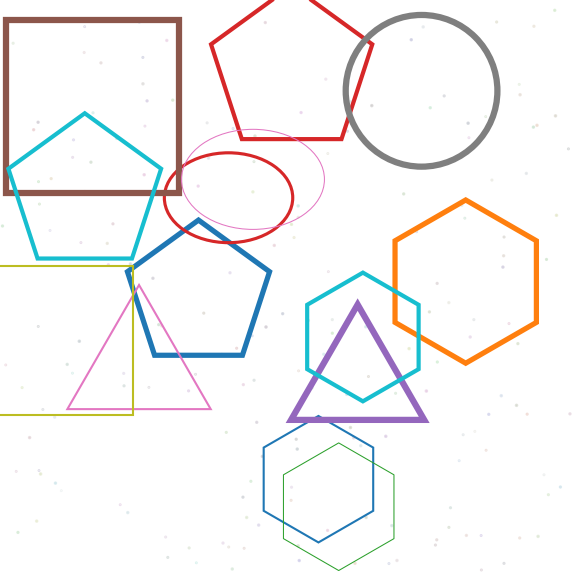[{"shape": "pentagon", "thickness": 2.5, "radius": 0.65, "center": [0.344, 0.489]}, {"shape": "hexagon", "thickness": 1, "radius": 0.55, "center": [0.551, 0.169]}, {"shape": "hexagon", "thickness": 2.5, "radius": 0.71, "center": [0.806, 0.512]}, {"shape": "hexagon", "thickness": 0.5, "radius": 0.55, "center": [0.586, 0.122]}, {"shape": "oval", "thickness": 1.5, "radius": 0.56, "center": [0.396, 0.657]}, {"shape": "pentagon", "thickness": 2, "radius": 0.73, "center": [0.505, 0.877]}, {"shape": "triangle", "thickness": 3, "radius": 0.67, "center": [0.619, 0.339]}, {"shape": "square", "thickness": 3, "radius": 0.75, "center": [0.16, 0.815]}, {"shape": "triangle", "thickness": 1, "radius": 0.72, "center": [0.241, 0.362]}, {"shape": "oval", "thickness": 0.5, "radius": 0.62, "center": [0.438, 0.689]}, {"shape": "circle", "thickness": 3, "radius": 0.66, "center": [0.73, 0.842]}, {"shape": "square", "thickness": 1, "radius": 0.65, "center": [0.1, 0.409]}, {"shape": "hexagon", "thickness": 2, "radius": 0.56, "center": [0.628, 0.416]}, {"shape": "pentagon", "thickness": 2, "radius": 0.7, "center": [0.147, 0.664]}]